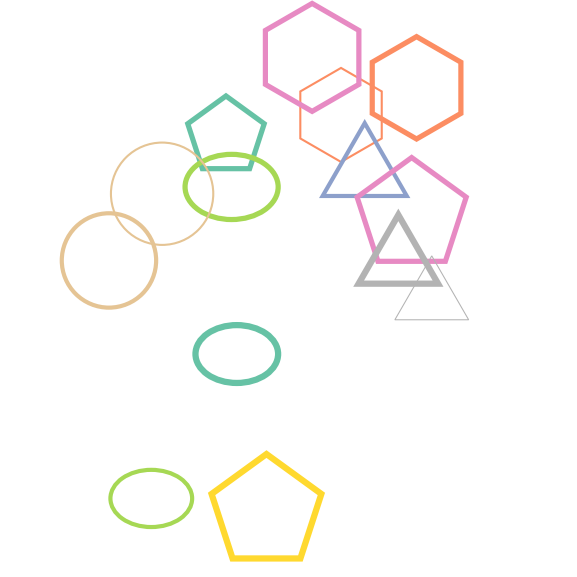[{"shape": "pentagon", "thickness": 2.5, "radius": 0.35, "center": [0.391, 0.763]}, {"shape": "oval", "thickness": 3, "radius": 0.36, "center": [0.41, 0.386]}, {"shape": "hexagon", "thickness": 1, "radius": 0.41, "center": [0.591, 0.8]}, {"shape": "hexagon", "thickness": 2.5, "radius": 0.44, "center": [0.721, 0.847]}, {"shape": "triangle", "thickness": 2, "radius": 0.42, "center": [0.632, 0.702]}, {"shape": "hexagon", "thickness": 2.5, "radius": 0.47, "center": [0.54, 0.9]}, {"shape": "pentagon", "thickness": 2.5, "radius": 0.5, "center": [0.713, 0.627]}, {"shape": "oval", "thickness": 2, "radius": 0.35, "center": [0.262, 0.136]}, {"shape": "oval", "thickness": 2.5, "radius": 0.4, "center": [0.401, 0.675]}, {"shape": "pentagon", "thickness": 3, "radius": 0.5, "center": [0.461, 0.113]}, {"shape": "circle", "thickness": 1, "radius": 0.44, "center": [0.281, 0.664]}, {"shape": "circle", "thickness": 2, "radius": 0.41, "center": [0.189, 0.548]}, {"shape": "triangle", "thickness": 3, "radius": 0.4, "center": [0.69, 0.548]}, {"shape": "triangle", "thickness": 0.5, "radius": 0.37, "center": [0.748, 0.482]}]